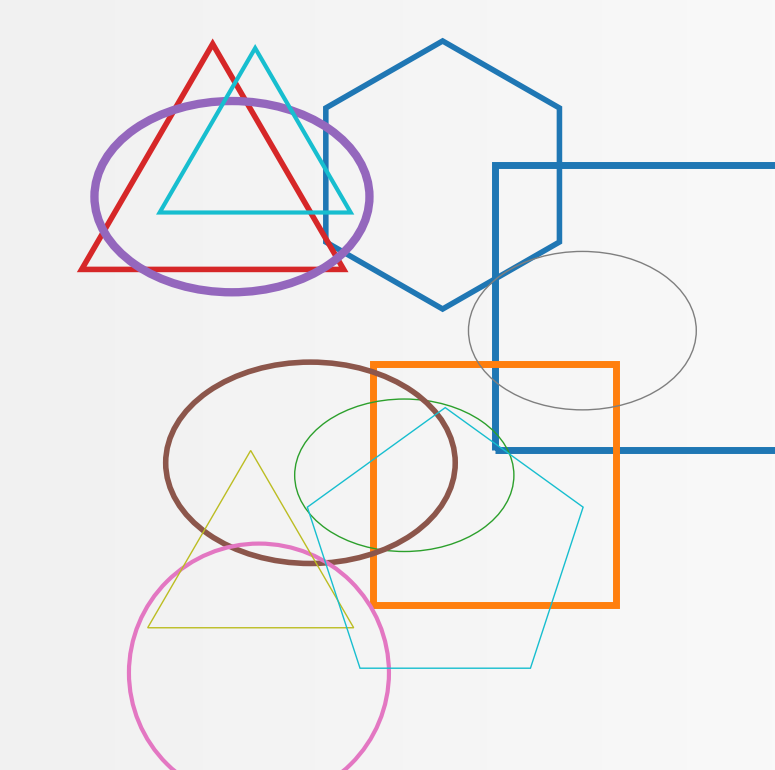[{"shape": "square", "thickness": 2.5, "radius": 0.93, "center": [0.824, 0.601]}, {"shape": "hexagon", "thickness": 2, "radius": 0.87, "center": [0.571, 0.773]}, {"shape": "square", "thickness": 2.5, "radius": 0.78, "center": [0.638, 0.371]}, {"shape": "oval", "thickness": 0.5, "radius": 0.71, "center": [0.522, 0.383]}, {"shape": "triangle", "thickness": 2, "radius": 0.98, "center": [0.274, 0.748]}, {"shape": "oval", "thickness": 3, "radius": 0.89, "center": [0.299, 0.745]}, {"shape": "oval", "thickness": 2, "radius": 0.93, "center": [0.401, 0.399]}, {"shape": "circle", "thickness": 1.5, "radius": 0.84, "center": [0.334, 0.126]}, {"shape": "oval", "thickness": 0.5, "radius": 0.73, "center": [0.751, 0.571]}, {"shape": "triangle", "thickness": 0.5, "radius": 0.77, "center": [0.323, 0.261]}, {"shape": "pentagon", "thickness": 0.5, "radius": 0.94, "center": [0.574, 0.284]}, {"shape": "triangle", "thickness": 1.5, "radius": 0.71, "center": [0.329, 0.795]}]